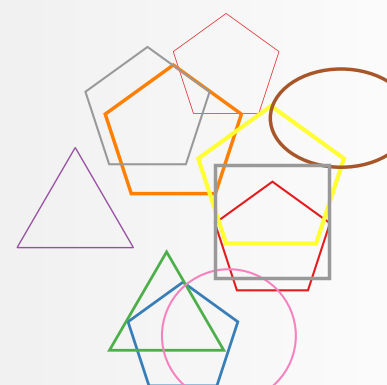[{"shape": "pentagon", "thickness": 0.5, "radius": 0.72, "center": [0.584, 0.822]}, {"shape": "pentagon", "thickness": 1.5, "radius": 0.78, "center": [0.703, 0.372]}, {"shape": "pentagon", "thickness": 2, "radius": 0.74, "center": [0.472, 0.118]}, {"shape": "triangle", "thickness": 2, "radius": 0.85, "center": [0.43, 0.175]}, {"shape": "triangle", "thickness": 1, "radius": 0.87, "center": [0.194, 0.444]}, {"shape": "pentagon", "thickness": 2.5, "radius": 0.92, "center": [0.447, 0.647]}, {"shape": "pentagon", "thickness": 3, "radius": 0.99, "center": [0.7, 0.527]}, {"shape": "oval", "thickness": 2.5, "radius": 0.91, "center": [0.88, 0.693]}, {"shape": "circle", "thickness": 1.5, "radius": 0.86, "center": [0.591, 0.128]}, {"shape": "pentagon", "thickness": 1.5, "radius": 0.84, "center": [0.381, 0.71]}, {"shape": "square", "thickness": 2.5, "radius": 0.74, "center": [0.702, 0.425]}]